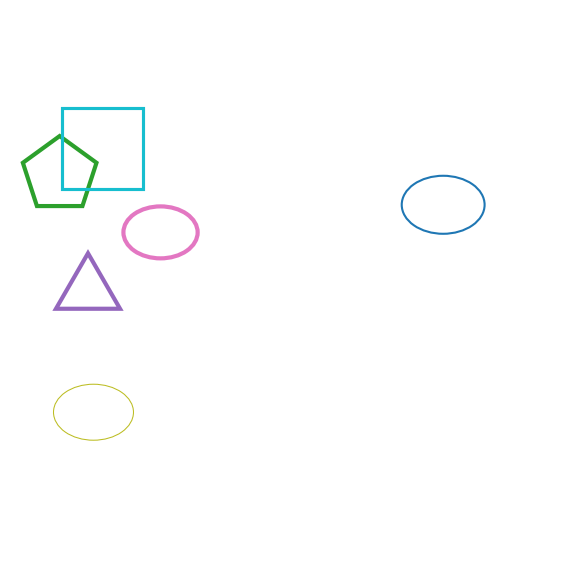[{"shape": "oval", "thickness": 1, "radius": 0.36, "center": [0.767, 0.645]}, {"shape": "pentagon", "thickness": 2, "radius": 0.34, "center": [0.103, 0.697]}, {"shape": "triangle", "thickness": 2, "radius": 0.32, "center": [0.152, 0.497]}, {"shape": "oval", "thickness": 2, "radius": 0.32, "center": [0.278, 0.597]}, {"shape": "oval", "thickness": 0.5, "radius": 0.35, "center": [0.162, 0.285]}, {"shape": "square", "thickness": 1.5, "radius": 0.35, "center": [0.177, 0.742]}]